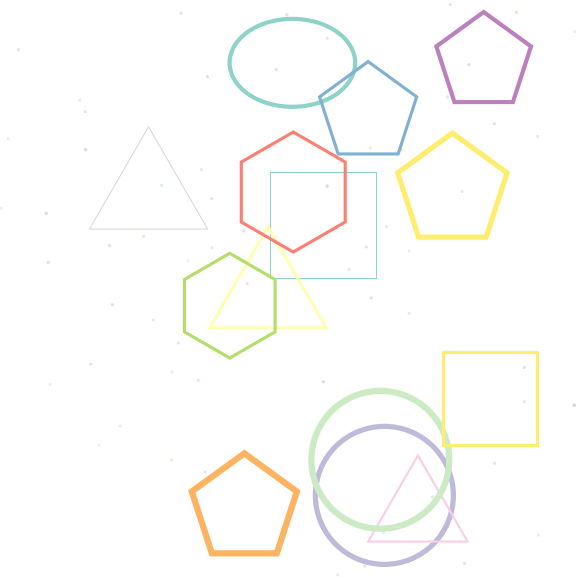[{"shape": "square", "thickness": 0.5, "radius": 0.46, "center": [0.559, 0.609]}, {"shape": "oval", "thickness": 2, "radius": 0.54, "center": [0.506, 0.89]}, {"shape": "triangle", "thickness": 1.5, "radius": 0.58, "center": [0.464, 0.49]}, {"shape": "circle", "thickness": 2.5, "radius": 0.6, "center": [0.666, 0.141]}, {"shape": "hexagon", "thickness": 1.5, "radius": 0.52, "center": [0.508, 0.667]}, {"shape": "pentagon", "thickness": 1.5, "radius": 0.44, "center": [0.637, 0.804]}, {"shape": "pentagon", "thickness": 3, "radius": 0.48, "center": [0.423, 0.118]}, {"shape": "hexagon", "thickness": 1.5, "radius": 0.45, "center": [0.398, 0.47]}, {"shape": "triangle", "thickness": 1, "radius": 0.5, "center": [0.724, 0.111]}, {"shape": "triangle", "thickness": 0.5, "radius": 0.59, "center": [0.257, 0.662]}, {"shape": "pentagon", "thickness": 2, "radius": 0.43, "center": [0.838, 0.892]}, {"shape": "circle", "thickness": 3, "radius": 0.6, "center": [0.659, 0.203]}, {"shape": "pentagon", "thickness": 2.5, "radius": 0.5, "center": [0.783, 0.669]}, {"shape": "square", "thickness": 1.5, "radius": 0.4, "center": [0.849, 0.309]}]